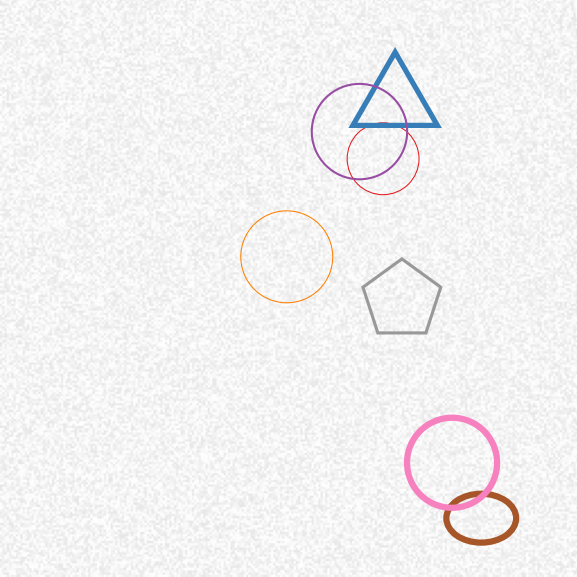[{"shape": "circle", "thickness": 0.5, "radius": 0.31, "center": [0.663, 0.724]}, {"shape": "triangle", "thickness": 2.5, "radius": 0.42, "center": [0.684, 0.824]}, {"shape": "circle", "thickness": 1, "radius": 0.41, "center": [0.622, 0.771]}, {"shape": "circle", "thickness": 0.5, "radius": 0.4, "center": [0.497, 0.554]}, {"shape": "oval", "thickness": 3, "radius": 0.3, "center": [0.833, 0.102]}, {"shape": "circle", "thickness": 3, "radius": 0.39, "center": [0.783, 0.198]}, {"shape": "pentagon", "thickness": 1.5, "radius": 0.35, "center": [0.696, 0.48]}]